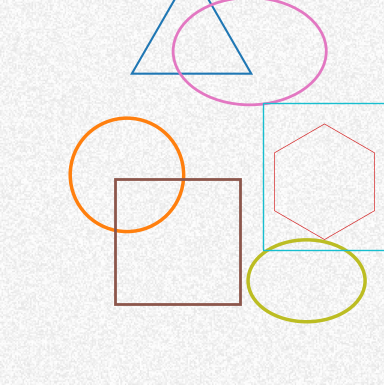[{"shape": "triangle", "thickness": 1.5, "radius": 0.9, "center": [0.498, 0.898]}, {"shape": "circle", "thickness": 2.5, "radius": 0.74, "center": [0.33, 0.546]}, {"shape": "hexagon", "thickness": 0.5, "radius": 0.75, "center": [0.843, 0.528]}, {"shape": "square", "thickness": 2, "radius": 0.81, "center": [0.461, 0.372]}, {"shape": "oval", "thickness": 2, "radius": 0.99, "center": [0.649, 0.867]}, {"shape": "oval", "thickness": 2.5, "radius": 0.76, "center": [0.796, 0.271]}, {"shape": "square", "thickness": 1, "radius": 0.95, "center": [0.872, 0.541]}]